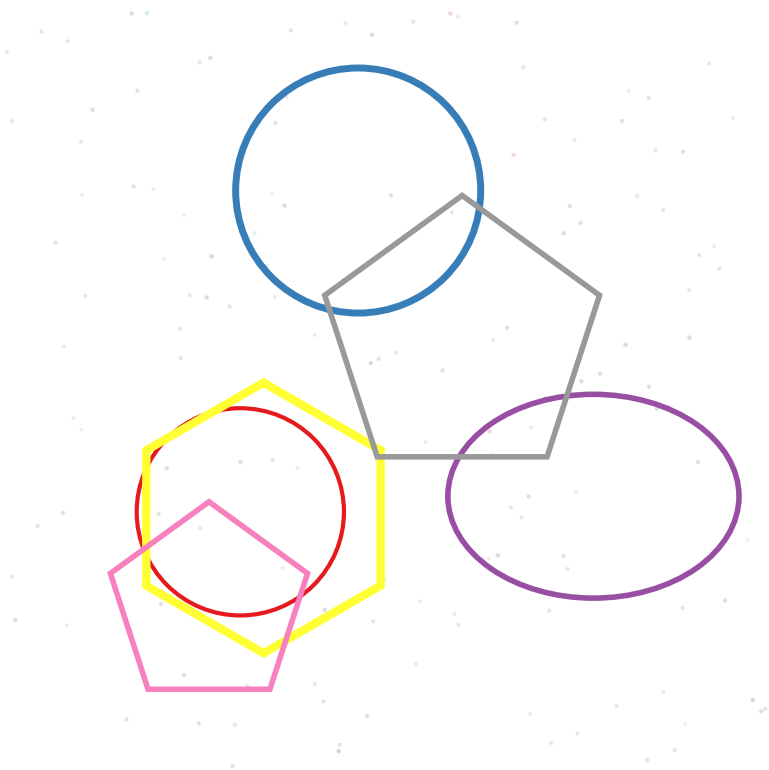[{"shape": "circle", "thickness": 1.5, "radius": 0.67, "center": [0.312, 0.335]}, {"shape": "circle", "thickness": 2.5, "radius": 0.8, "center": [0.465, 0.753]}, {"shape": "oval", "thickness": 2, "radius": 0.95, "center": [0.771, 0.356]}, {"shape": "hexagon", "thickness": 3, "radius": 0.88, "center": [0.342, 0.327]}, {"shape": "pentagon", "thickness": 2, "radius": 0.67, "center": [0.271, 0.214]}, {"shape": "pentagon", "thickness": 2, "radius": 0.94, "center": [0.6, 0.558]}]